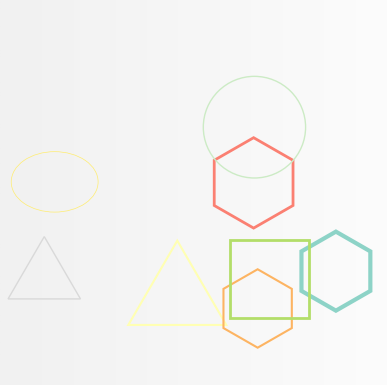[{"shape": "hexagon", "thickness": 3, "radius": 0.51, "center": [0.867, 0.296]}, {"shape": "triangle", "thickness": 1.5, "radius": 0.73, "center": [0.458, 0.229]}, {"shape": "hexagon", "thickness": 2, "radius": 0.59, "center": [0.655, 0.525]}, {"shape": "hexagon", "thickness": 1.5, "radius": 0.51, "center": [0.665, 0.199]}, {"shape": "square", "thickness": 2, "radius": 0.51, "center": [0.696, 0.276]}, {"shape": "triangle", "thickness": 1, "radius": 0.54, "center": [0.114, 0.278]}, {"shape": "circle", "thickness": 1, "radius": 0.66, "center": [0.657, 0.67]}, {"shape": "oval", "thickness": 0.5, "radius": 0.56, "center": [0.141, 0.528]}]